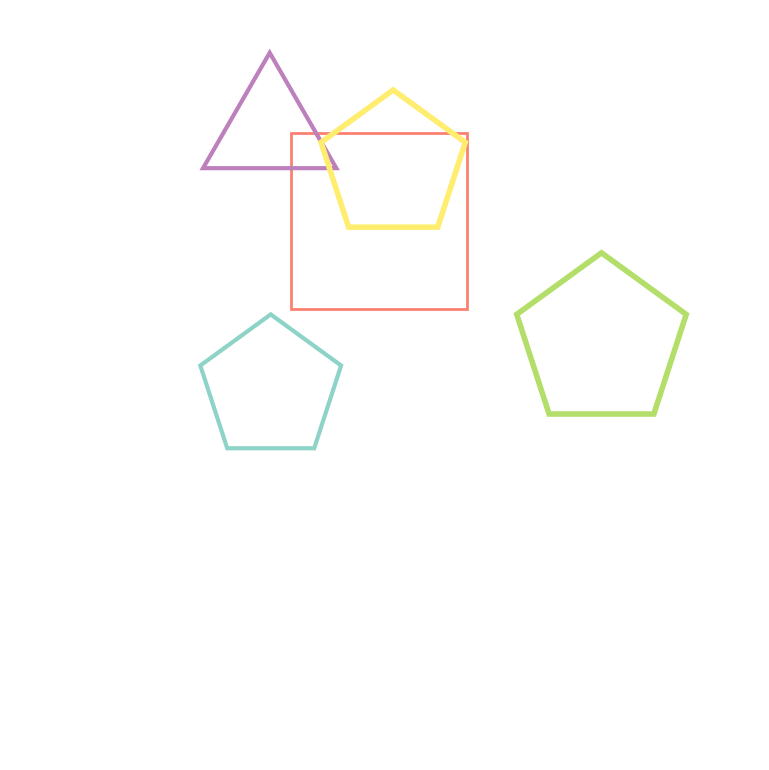[{"shape": "pentagon", "thickness": 1.5, "radius": 0.48, "center": [0.352, 0.496]}, {"shape": "square", "thickness": 1, "radius": 0.57, "center": [0.493, 0.713]}, {"shape": "pentagon", "thickness": 2, "radius": 0.58, "center": [0.781, 0.556]}, {"shape": "triangle", "thickness": 1.5, "radius": 0.5, "center": [0.35, 0.832]}, {"shape": "pentagon", "thickness": 2, "radius": 0.49, "center": [0.511, 0.785]}]